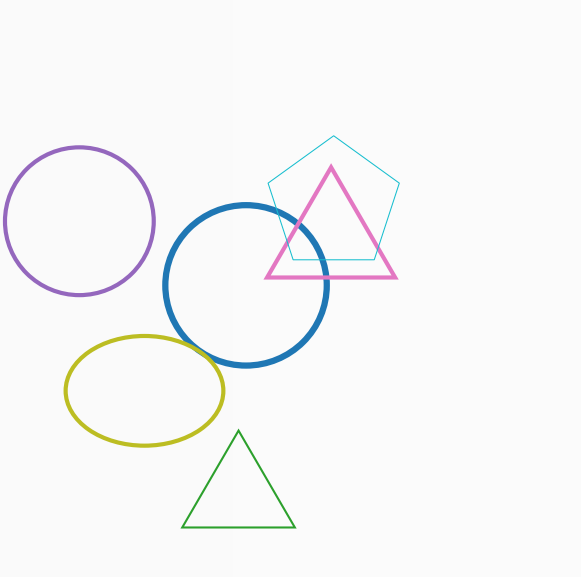[{"shape": "circle", "thickness": 3, "radius": 0.69, "center": [0.423, 0.505]}, {"shape": "triangle", "thickness": 1, "radius": 0.56, "center": [0.41, 0.142]}, {"shape": "circle", "thickness": 2, "radius": 0.64, "center": [0.137, 0.616]}, {"shape": "triangle", "thickness": 2, "radius": 0.64, "center": [0.57, 0.582]}, {"shape": "oval", "thickness": 2, "radius": 0.68, "center": [0.249, 0.322]}, {"shape": "pentagon", "thickness": 0.5, "radius": 0.59, "center": [0.574, 0.645]}]